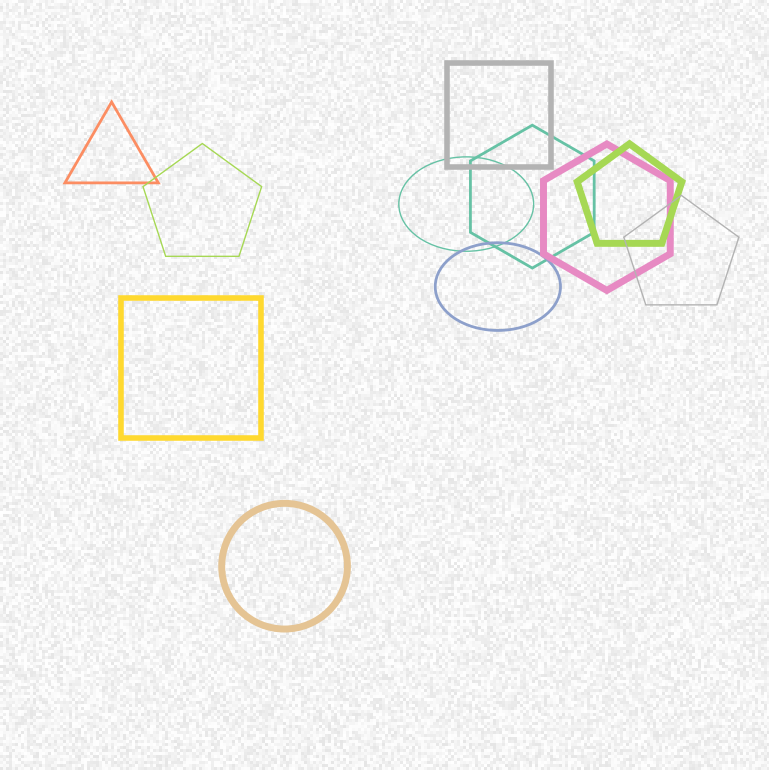[{"shape": "hexagon", "thickness": 1, "radius": 0.46, "center": [0.691, 0.745]}, {"shape": "oval", "thickness": 0.5, "radius": 0.44, "center": [0.605, 0.735]}, {"shape": "triangle", "thickness": 1, "radius": 0.35, "center": [0.145, 0.798]}, {"shape": "oval", "thickness": 1, "radius": 0.41, "center": [0.647, 0.628]}, {"shape": "hexagon", "thickness": 2.5, "radius": 0.48, "center": [0.788, 0.718]}, {"shape": "pentagon", "thickness": 2.5, "radius": 0.36, "center": [0.818, 0.742]}, {"shape": "pentagon", "thickness": 0.5, "radius": 0.4, "center": [0.263, 0.733]}, {"shape": "square", "thickness": 2, "radius": 0.46, "center": [0.248, 0.522]}, {"shape": "circle", "thickness": 2.5, "radius": 0.41, "center": [0.37, 0.265]}, {"shape": "square", "thickness": 2, "radius": 0.34, "center": [0.648, 0.851]}, {"shape": "pentagon", "thickness": 0.5, "radius": 0.39, "center": [0.885, 0.668]}]